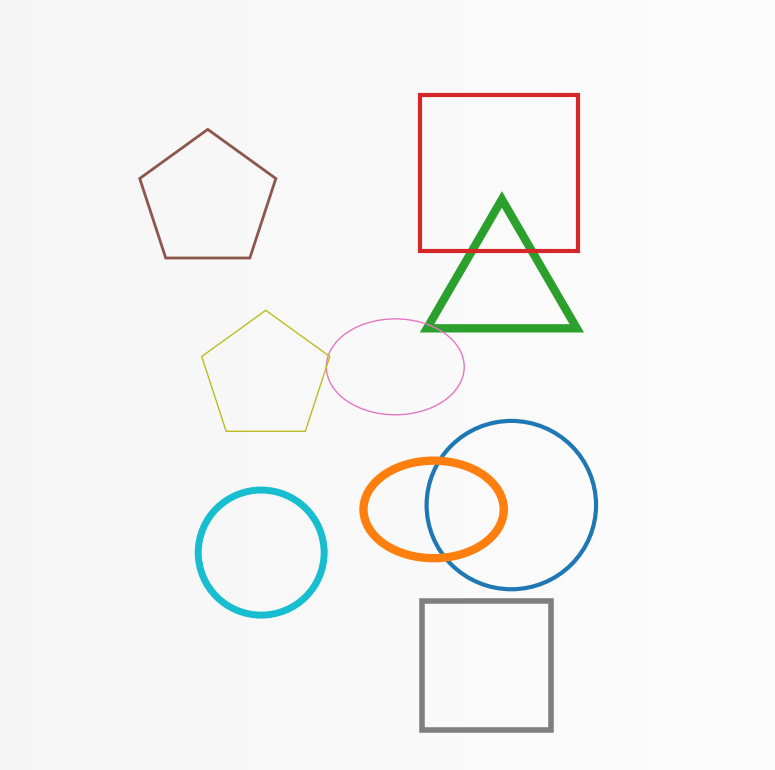[{"shape": "circle", "thickness": 1.5, "radius": 0.55, "center": [0.66, 0.344]}, {"shape": "oval", "thickness": 3, "radius": 0.45, "center": [0.56, 0.338]}, {"shape": "triangle", "thickness": 3, "radius": 0.56, "center": [0.648, 0.629]}, {"shape": "square", "thickness": 1.5, "radius": 0.51, "center": [0.644, 0.775]}, {"shape": "pentagon", "thickness": 1, "radius": 0.46, "center": [0.268, 0.74]}, {"shape": "oval", "thickness": 0.5, "radius": 0.44, "center": [0.51, 0.524]}, {"shape": "square", "thickness": 2, "radius": 0.42, "center": [0.627, 0.135]}, {"shape": "pentagon", "thickness": 0.5, "radius": 0.43, "center": [0.343, 0.51]}, {"shape": "circle", "thickness": 2.5, "radius": 0.41, "center": [0.337, 0.282]}]